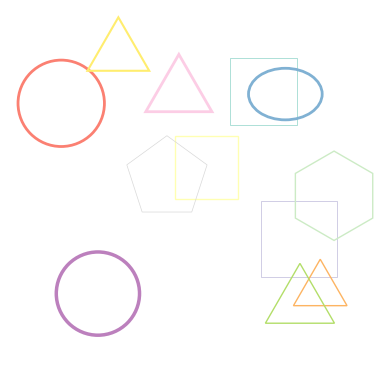[{"shape": "square", "thickness": 0.5, "radius": 0.43, "center": [0.685, 0.763]}, {"shape": "square", "thickness": 1, "radius": 0.41, "center": [0.537, 0.565]}, {"shape": "square", "thickness": 0.5, "radius": 0.5, "center": [0.776, 0.379]}, {"shape": "circle", "thickness": 2, "radius": 0.56, "center": [0.159, 0.732]}, {"shape": "oval", "thickness": 2, "radius": 0.48, "center": [0.741, 0.756]}, {"shape": "triangle", "thickness": 1, "radius": 0.4, "center": [0.832, 0.246]}, {"shape": "triangle", "thickness": 1, "radius": 0.52, "center": [0.779, 0.212]}, {"shape": "triangle", "thickness": 2, "radius": 0.5, "center": [0.465, 0.759]}, {"shape": "pentagon", "thickness": 0.5, "radius": 0.55, "center": [0.434, 0.538]}, {"shape": "circle", "thickness": 2.5, "radius": 0.54, "center": [0.254, 0.237]}, {"shape": "hexagon", "thickness": 1, "radius": 0.58, "center": [0.868, 0.492]}, {"shape": "triangle", "thickness": 1.5, "radius": 0.46, "center": [0.307, 0.862]}]